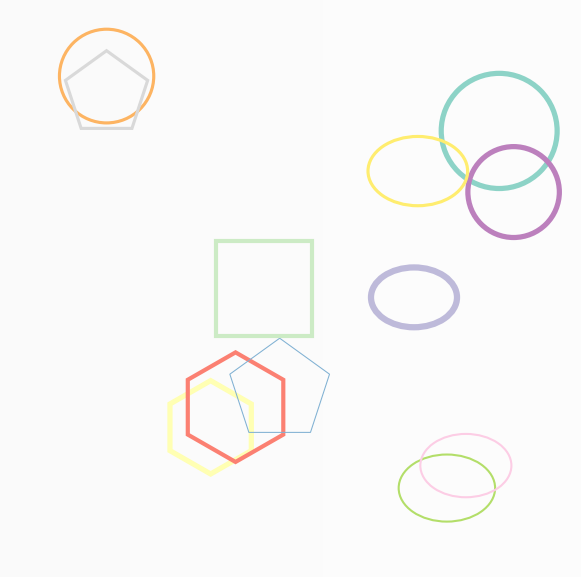[{"shape": "circle", "thickness": 2.5, "radius": 0.5, "center": [0.859, 0.772]}, {"shape": "hexagon", "thickness": 2.5, "radius": 0.4, "center": [0.362, 0.259]}, {"shape": "oval", "thickness": 3, "radius": 0.37, "center": [0.712, 0.484]}, {"shape": "hexagon", "thickness": 2, "radius": 0.47, "center": [0.405, 0.294]}, {"shape": "pentagon", "thickness": 0.5, "radius": 0.45, "center": [0.481, 0.323]}, {"shape": "circle", "thickness": 1.5, "radius": 0.41, "center": [0.183, 0.867]}, {"shape": "oval", "thickness": 1, "radius": 0.41, "center": [0.769, 0.154]}, {"shape": "oval", "thickness": 1, "radius": 0.39, "center": [0.802, 0.193]}, {"shape": "pentagon", "thickness": 1.5, "radius": 0.37, "center": [0.183, 0.837]}, {"shape": "circle", "thickness": 2.5, "radius": 0.39, "center": [0.884, 0.667]}, {"shape": "square", "thickness": 2, "radius": 0.41, "center": [0.455, 0.5]}, {"shape": "oval", "thickness": 1.5, "radius": 0.43, "center": [0.719, 0.703]}]